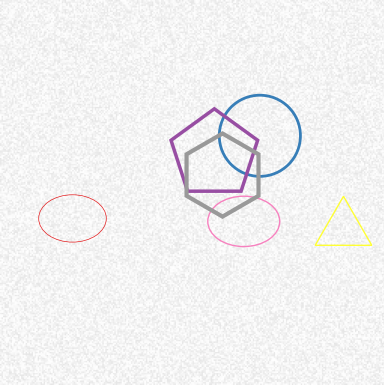[{"shape": "oval", "thickness": 0.5, "radius": 0.44, "center": [0.188, 0.433]}, {"shape": "circle", "thickness": 2, "radius": 0.53, "center": [0.675, 0.647]}, {"shape": "pentagon", "thickness": 2.5, "radius": 0.59, "center": [0.557, 0.599]}, {"shape": "triangle", "thickness": 1, "radius": 0.42, "center": [0.892, 0.405]}, {"shape": "oval", "thickness": 1, "radius": 0.47, "center": [0.633, 0.425]}, {"shape": "hexagon", "thickness": 3, "radius": 0.54, "center": [0.578, 0.545]}]